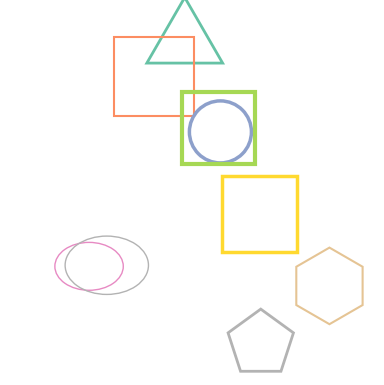[{"shape": "triangle", "thickness": 2, "radius": 0.57, "center": [0.48, 0.893]}, {"shape": "square", "thickness": 1.5, "radius": 0.51, "center": [0.4, 0.8]}, {"shape": "circle", "thickness": 2.5, "radius": 0.4, "center": [0.573, 0.657]}, {"shape": "oval", "thickness": 1, "radius": 0.44, "center": [0.231, 0.308]}, {"shape": "square", "thickness": 3, "radius": 0.47, "center": [0.568, 0.668]}, {"shape": "square", "thickness": 2.5, "radius": 0.49, "center": [0.674, 0.444]}, {"shape": "hexagon", "thickness": 1.5, "radius": 0.5, "center": [0.856, 0.257]}, {"shape": "pentagon", "thickness": 2, "radius": 0.45, "center": [0.677, 0.108]}, {"shape": "oval", "thickness": 1, "radius": 0.54, "center": [0.277, 0.311]}]